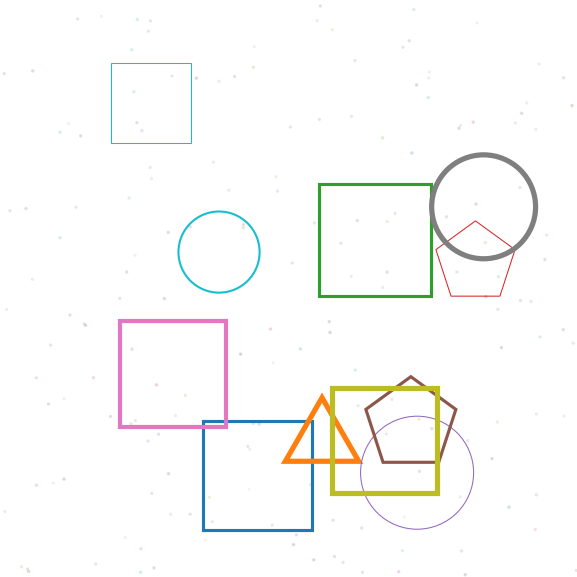[{"shape": "square", "thickness": 1.5, "radius": 0.47, "center": [0.446, 0.176]}, {"shape": "triangle", "thickness": 2.5, "radius": 0.37, "center": [0.558, 0.237]}, {"shape": "square", "thickness": 1.5, "radius": 0.49, "center": [0.649, 0.583]}, {"shape": "pentagon", "thickness": 0.5, "radius": 0.36, "center": [0.823, 0.545]}, {"shape": "circle", "thickness": 0.5, "radius": 0.49, "center": [0.722, 0.181]}, {"shape": "pentagon", "thickness": 1.5, "radius": 0.41, "center": [0.711, 0.265]}, {"shape": "square", "thickness": 2, "radius": 0.46, "center": [0.299, 0.352]}, {"shape": "circle", "thickness": 2.5, "radius": 0.45, "center": [0.837, 0.641]}, {"shape": "square", "thickness": 2.5, "radius": 0.45, "center": [0.665, 0.236]}, {"shape": "square", "thickness": 0.5, "radius": 0.35, "center": [0.262, 0.821]}, {"shape": "circle", "thickness": 1, "radius": 0.35, "center": [0.379, 0.563]}]